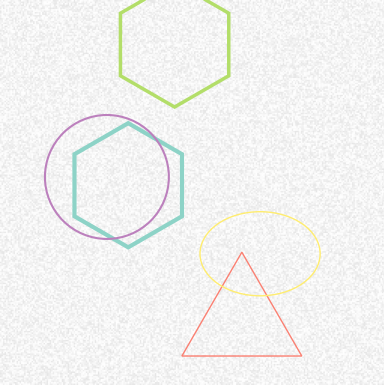[{"shape": "hexagon", "thickness": 3, "radius": 0.81, "center": [0.333, 0.519]}, {"shape": "triangle", "thickness": 1, "radius": 0.9, "center": [0.628, 0.165]}, {"shape": "hexagon", "thickness": 2.5, "radius": 0.81, "center": [0.454, 0.884]}, {"shape": "circle", "thickness": 1.5, "radius": 0.8, "center": [0.278, 0.54]}, {"shape": "oval", "thickness": 1, "radius": 0.78, "center": [0.676, 0.341]}]